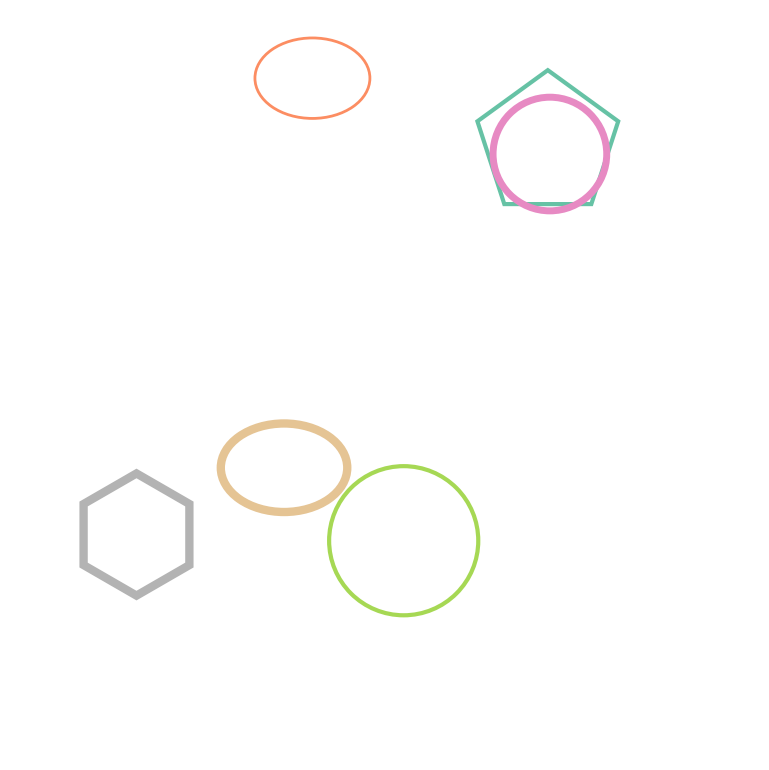[{"shape": "pentagon", "thickness": 1.5, "radius": 0.48, "center": [0.711, 0.813]}, {"shape": "oval", "thickness": 1, "radius": 0.37, "center": [0.406, 0.898]}, {"shape": "circle", "thickness": 2.5, "radius": 0.37, "center": [0.714, 0.8]}, {"shape": "circle", "thickness": 1.5, "radius": 0.48, "center": [0.524, 0.298]}, {"shape": "oval", "thickness": 3, "radius": 0.41, "center": [0.369, 0.393]}, {"shape": "hexagon", "thickness": 3, "radius": 0.4, "center": [0.177, 0.306]}]